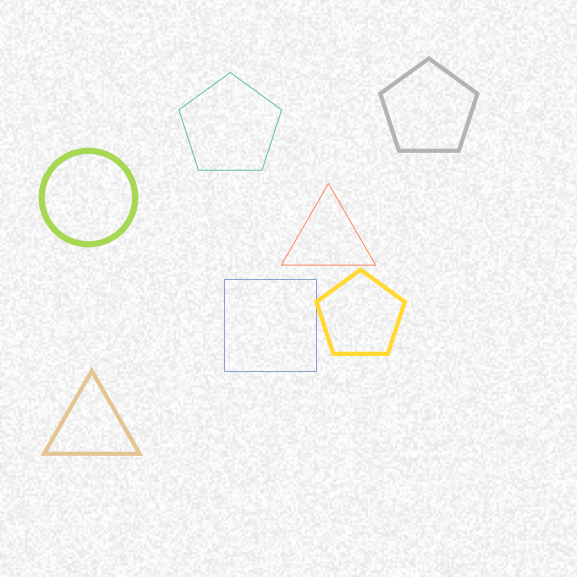[{"shape": "pentagon", "thickness": 0.5, "radius": 0.47, "center": [0.399, 0.78]}, {"shape": "triangle", "thickness": 0.5, "radius": 0.47, "center": [0.569, 0.587]}, {"shape": "square", "thickness": 0.5, "radius": 0.4, "center": [0.467, 0.436]}, {"shape": "circle", "thickness": 3, "radius": 0.4, "center": [0.153, 0.657]}, {"shape": "pentagon", "thickness": 2, "radius": 0.4, "center": [0.624, 0.452]}, {"shape": "triangle", "thickness": 2, "radius": 0.48, "center": [0.159, 0.261]}, {"shape": "pentagon", "thickness": 2, "radius": 0.44, "center": [0.743, 0.81]}]